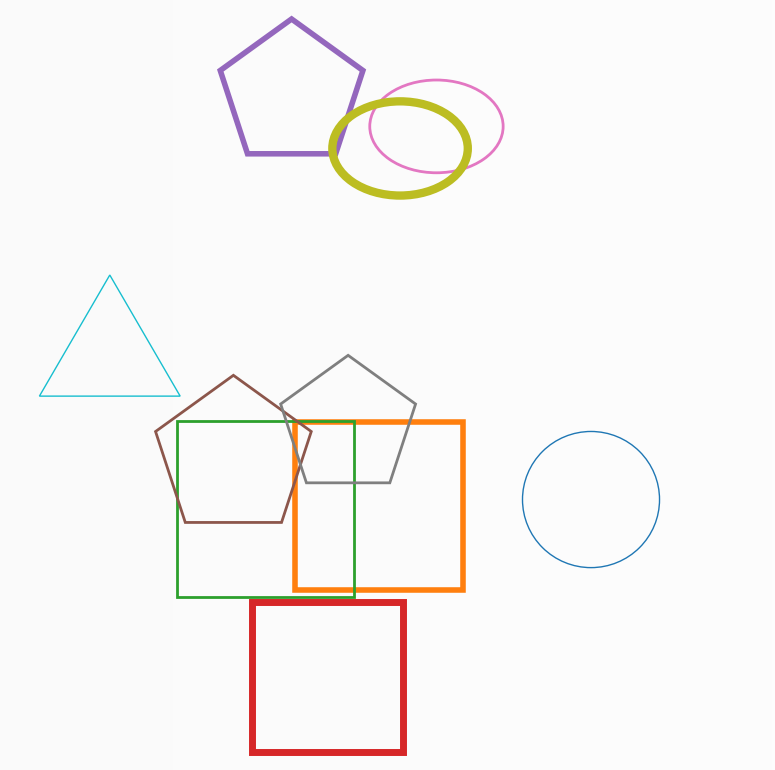[{"shape": "circle", "thickness": 0.5, "radius": 0.44, "center": [0.763, 0.351]}, {"shape": "square", "thickness": 2, "radius": 0.54, "center": [0.489, 0.343]}, {"shape": "square", "thickness": 1, "radius": 0.57, "center": [0.343, 0.339]}, {"shape": "square", "thickness": 2.5, "radius": 0.49, "center": [0.422, 0.121]}, {"shape": "pentagon", "thickness": 2, "radius": 0.48, "center": [0.376, 0.879]}, {"shape": "pentagon", "thickness": 1, "radius": 0.53, "center": [0.301, 0.407]}, {"shape": "oval", "thickness": 1, "radius": 0.43, "center": [0.563, 0.836]}, {"shape": "pentagon", "thickness": 1, "radius": 0.46, "center": [0.449, 0.447]}, {"shape": "oval", "thickness": 3, "radius": 0.44, "center": [0.516, 0.807]}, {"shape": "triangle", "thickness": 0.5, "radius": 0.52, "center": [0.142, 0.538]}]